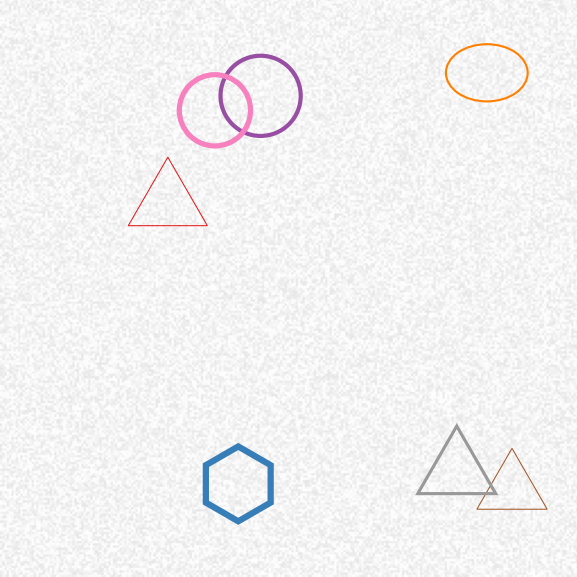[{"shape": "triangle", "thickness": 0.5, "radius": 0.4, "center": [0.291, 0.648]}, {"shape": "hexagon", "thickness": 3, "radius": 0.32, "center": [0.413, 0.161]}, {"shape": "circle", "thickness": 2, "radius": 0.35, "center": [0.451, 0.833]}, {"shape": "oval", "thickness": 1, "radius": 0.35, "center": [0.843, 0.873]}, {"shape": "triangle", "thickness": 0.5, "radius": 0.35, "center": [0.887, 0.153]}, {"shape": "circle", "thickness": 2.5, "radius": 0.31, "center": [0.372, 0.808]}, {"shape": "triangle", "thickness": 1.5, "radius": 0.39, "center": [0.791, 0.183]}]